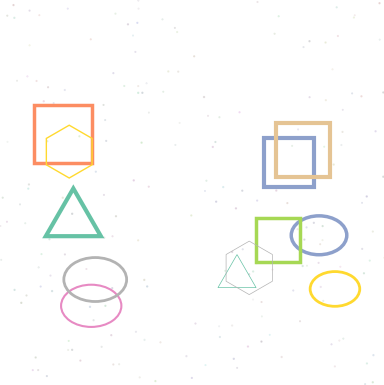[{"shape": "triangle", "thickness": 3, "radius": 0.41, "center": [0.19, 0.428]}, {"shape": "triangle", "thickness": 0.5, "radius": 0.29, "center": [0.616, 0.282]}, {"shape": "square", "thickness": 2.5, "radius": 0.37, "center": [0.164, 0.652]}, {"shape": "square", "thickness": 3, "radius": 0.32, "center": [0.751, 0.579]}, {"shape": "oval", "thickness": 2.5, "radius": 0.36, "center": [0.829, 0.389]}, {"shape": "oval", "thickness": 1.5, "radius": 0.39, "center": [0.237, 0.206]}, {"shape": "square", "thickness": 2.5, "radius": 0.29, "center": [0.723, 0.376]}, {"shape": "hexagon", "thickness": 1, "radius": 0.34, "center": [0.18, 0.606]}, {"shape": "oval", "thickness": 2, "radius": 0.32, "center": [0.87, 0.25]}, {"shape": "square", "thickness": 3, "radius": 0.35, "center": [0.787, 0.611]}, {"shape": "hexagon", "thickness": 0.5, "radius": 0.35, "center": [0.647, 0.304]}, {"shape": "oval", "thickness": 2, "radius": 0.41, "center": [0.247, 0.274]}]